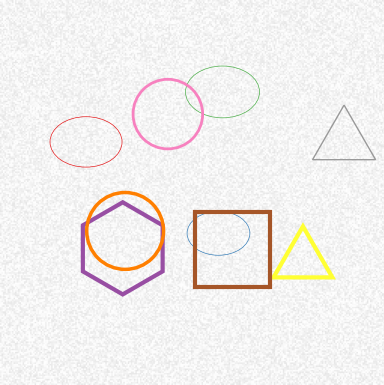[{"shape": "oval", "thickness": 0.5, "radius": 0.47, "center": [0.223, 0.631]}, {"shape": "oval", "thickness": 0.5, "radius": 0.41, "center": [0.567, 0.394]}, {"shape": "oval", "thickness": 0.5, "radius": 0.48, "center": [0.578, 0.761]}, {"shape": "hexagon", "thickness": 3, "radius": 0.6, "center": [0.319, 0.355]}, {"shape": "circle", "thickness": 2.5, "radius": 0.5, "center": [0.325, 0.4]}, {"shape": "triangle", "thickness": 3, "radius": 0.44, "center": [0.787, 0.324]}, {"shape": "square", "thickness": 3, "radius": 0.49, "center": [0.604, 0.352]}, {"shape": "circle", "thickness": 2, "radius": 0.45, "center": [0.436, 0.704]}, {"shape": "triangle", "thickness": 1, "radius": 0.47, "center": [0.894, 0.633]}]